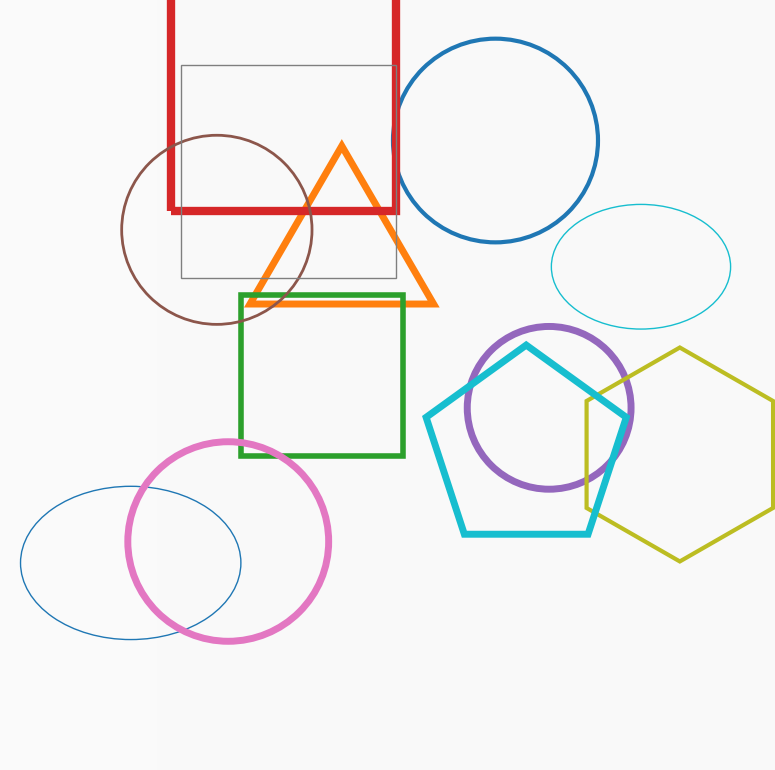[{"shape": "oval", "thickness": 0.5, "radius": 0.71, "center": [0.169, 0.269]}, {"shape": "circle", "thickness": 1.5, "radius": 0.66, "center": [0.639, 0.818]}, {"shape": "triangle", "thickness": 2.5, "radius": 0.68, "center": [0.441, 0.674]}, {"shape": "square", "thickness": 2, "radius": 0.52, "center": [0.415, 0.512]}, {"shape": "square", "thickness": 3, "radius": 0.73, "center": [0.366, 0.871]}, {"shape": "circle", "thickness": 2.5, "radius": 0.53, "center": [0.709, 0.47]}, {"shape": "circle", "thickness": 1, "radius": 0.61, "center": [0.28, 0.702]}, {"shape": "circle", "thickness": 2.5, "radius": 0.65, "center": [0.294, 0.297]}, {"shape": "square", "thickness": 0.5, "radius": 0.69, "center": [0.372, 0.778]}, {"shape": "hexagon", "thickness": 1.5, "radius": 0.69, "center": [0.877, 0.41]}, {"shape": "pentagon", "thickness": 2.5, "radius": 0.68, "center": [0.679, 0.416]}, {"shape": "oval", "thickness": 0.5, "radius": 0.58, "center": [0.827, 0.654]}]